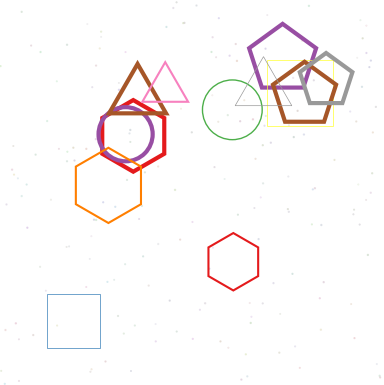[{"shape": "hexagon", "thickness": 1.5, "radius": 0.37, "center": [0.606, 0.32]}, {"shape": "hexagon", "thickness": 3, "radius": 0.46, "center": [0.346, 0.647]}, {"shape": "square", "thickness": 0.5, "radius": 0.35, "center": [0.191, 0.167]}, {"shape": "circle", "thickness": 1, "radius": 0.39, "center": [0.603, 0.715]}, {"shape": "circle", "thickness": 3, "radius": 0.35, "center": [0.326, 0.651]}, {"shape": "pentagon", "thickness": 3, "radius": 0.46, "center": [0.734, 0.847]}, {"shape": "hexagon", "thickness": 1.5, "radius": 0.49, "center": [0.282, 0.518]}, {"shape": "square", "thickness": 0.5, "radius": 0.43, "center": [0.78, 0.758]}, {"shape": "pentagon", "thickness": 3, "radius": 0.43, "center": [0.791, 0.753]}, {"shape": "triangle", "thickness": 3, "radius": 0.43, "center": [0.357, 0.748]}, {"shape": "triangle", "thickness": 1.5, "radius": 0.34, "center": [0.429, 0.77]}, {"shape": "pentagon", "thickness": 3, "radius": 0.36, "center": [0.847, 0.79]}, {"shape": "triangle", "thickness": 0.5, "radius": 0.42, "center": [0.684, 0.768]}]